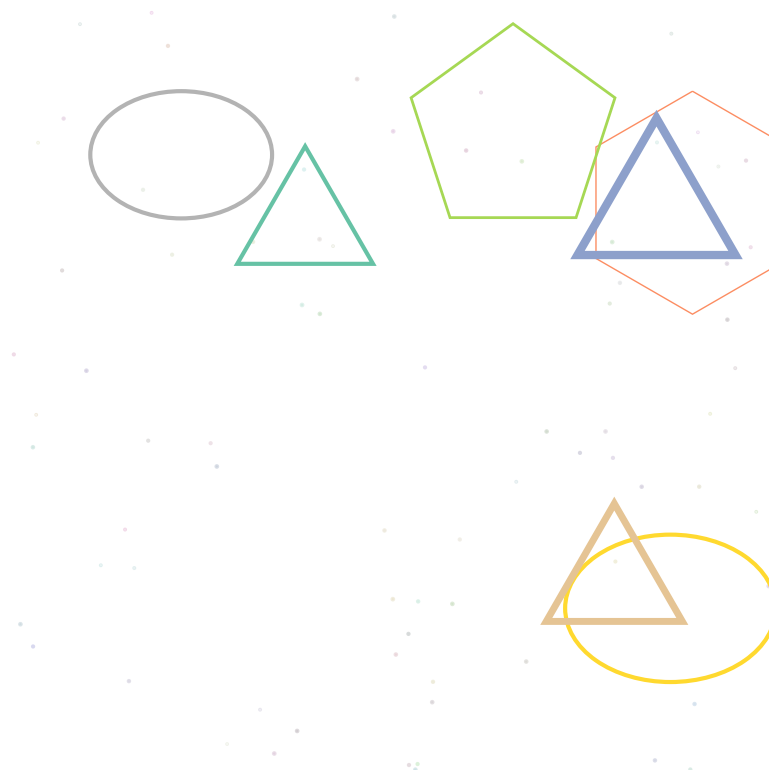[{"shape": "triangle", "thickness": 1.5, "radius": 0.51, "center": [0.396, 0.708]}, {"shape": "hexagon", "thickness": 0.5, "radius": 0.72, "center": [0.899, 0.737]}, {"shape": "triangle", "thickness": 3, "radius": 0.59, "center": [0.853, 0.728]}, {"shape": "pentagon", "thickness": 1, "radius": 0.7, "center": [0.666, 0.83]}, {"shape": "oval", "thickness": 1.5, "radius": 0.68, "center": [0.871, 0.21]}, {"shape": "triangle", "thickness": 2.5, "radius": 0.51, "center": [0.798, 0.244]}, {"shape": "oval", "thickness": 1.5, "radius": 0.59, "center": [0.235, 0.799]}]